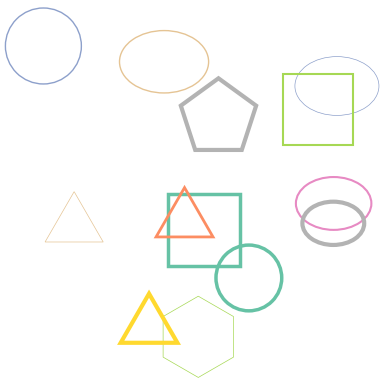[{"shape": "square", "thickness": 2.5, "radius": 0.47, "center": [0.53, 0.402]}, {"shape": "circle", "thickness": 2.5, "radius": 0.43, "center": [0.646, 0.278]}, {"shape": "triangle", "thickness": 2, "radius": 0.43, "center": [0.479, 0.427]}, {"shape": "oval", "thickness": 0.5, "radius": 0.55, "center": [0.875, 0.777]}, {"shape": "circle", "thickness": 1, "radius": 0.49, "center": [0.113, 0.881]}, {"shape": "oval", "thickness": 1.5, "radius": 0.49, "center": [0.867, 0.472]}, {"shape": "hexagon", "thickness": 0.5, "radius": 0.53, "center": [0.515, 0.125]}, {"shape": "square", "thickness": 1.5, "radius": 0.46, "center": [0.826, 0.715]}, {"shape": "triangle", "thickness": 3, "radius": 0.43, "center": [0.387, 0.152]}, {"shape": "triangle", "thickness": 0.5, "radius": 0.44, "center": [0.193, 0.415]}, {"shape": "oval", "thickness": 1, "radius": 0.58, "center": [0.426, 0.84]}, {"shape": "pentagon", "thickness": 3, "radius": 0.51, "center": [0.567, 0.694]}, {"shape": "oval", "thickness": 3, "radius": 0.4, "center": [0.866, 0.42]}]